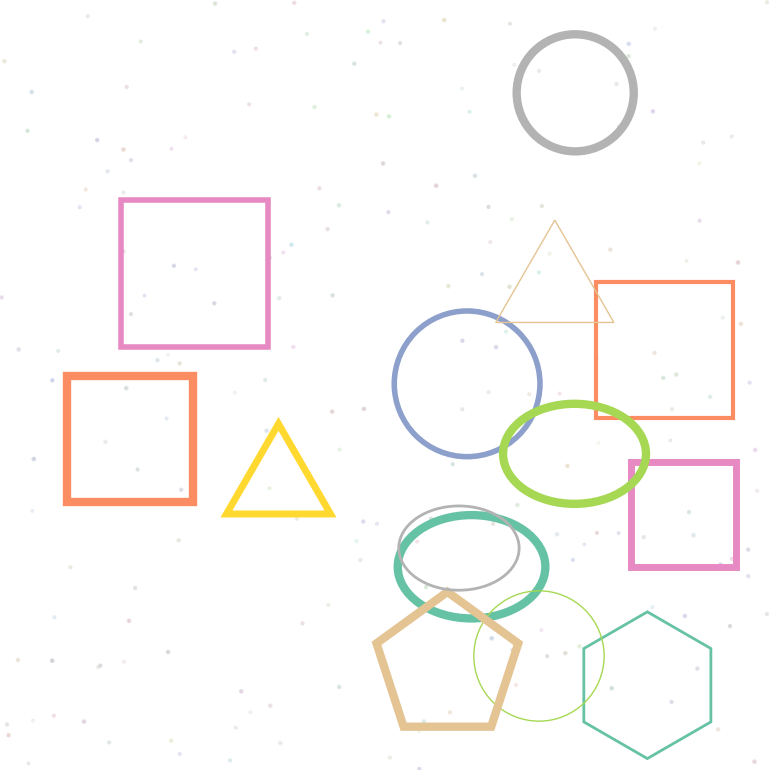[{"shape": "hexagon", "thickness": 1, "radius": 0.48, "center": [0.841, 0.11]}, {"shape": "oval", "thickness": 3, "radius": 0.48, "center": [0.612, 0.264]}, {"shape": "square", "thickness": 3, "radius": 0.41, "center": [0.169, 0.43]}, {"shape": "square", "thickness": 1.5, "radius": 0.44, "center": [0.863, 0.546]}, {"shape": "circle", "thickness": 2, "radius": 0.47, "center": [0.607, 0.502]}, {"shape": "square", "thickness": 2, "radius": 0.48, "center": [0.253, 0.645]}, {"shape": "square", "thickness": 2.5, "radius": 0.34, "center": [0.888, 0.332]}, {"shape": "oval", "thickness": 3, "radius": 0.46, "center": [0.746, 0.411]}, {"shape": "circle", "thickness": 0.5, "radius": 0.42, "center": [0.7, 0.148]}, {"shape": "triangle", "thickness": 2.5, "radius": 0.39, "center": [0.362, 0.372]}, {"shape": "triangle", "thickness": 0.5, "radius": 0.44, "center": [0.721, 0.626]}, {"shape": "pentagon", "thickness": 3, "radius": 0.48, "center": [0.581, 0.135]}, {"shape": "circle", "thickness": 3, "radius": 0.38, "center": [0.747, 0.879]}, {"shape": "oval", "thickness": 1, "radius": 0.39, "center": [0.596, 0.288]}]